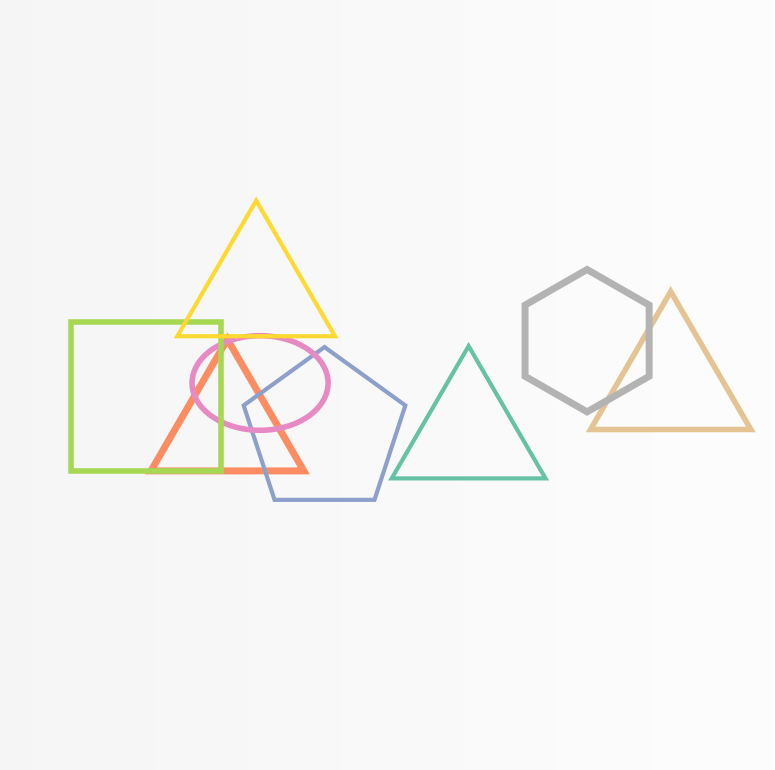[{"shape": "triangle", "thickness": 1.5, "radius": 0.57, "center": [0.605, 0.436]}, {"shape": "triangle", "thickness": 2.5, "radius": 0.57, "center": [0.293, 0.445]}, {"shape": "pentagon", "thickness": 1.5, "radius": 0.55, "center": [0.419, 0.44]}, {"shape": "oval", "thickness": 2, "radius": 0.44, "center": [0.336, 0.503]}, {"shape": "square", "thickness": 2, "radius": 0.48, "center": [0.188, 0.485]}, {"shape": "triangle", "thickness": 1.5, "radius": 0.59, "center": [0.331, 0.622]}, {"shape": "triangle", "thickness": 2, "radius": 0.6, "center": [0.865, 0.502]}, {"shape": "hexagon", "thickness": 2.5, "radius": 0.46, "center": [0.758, 0.558]}]